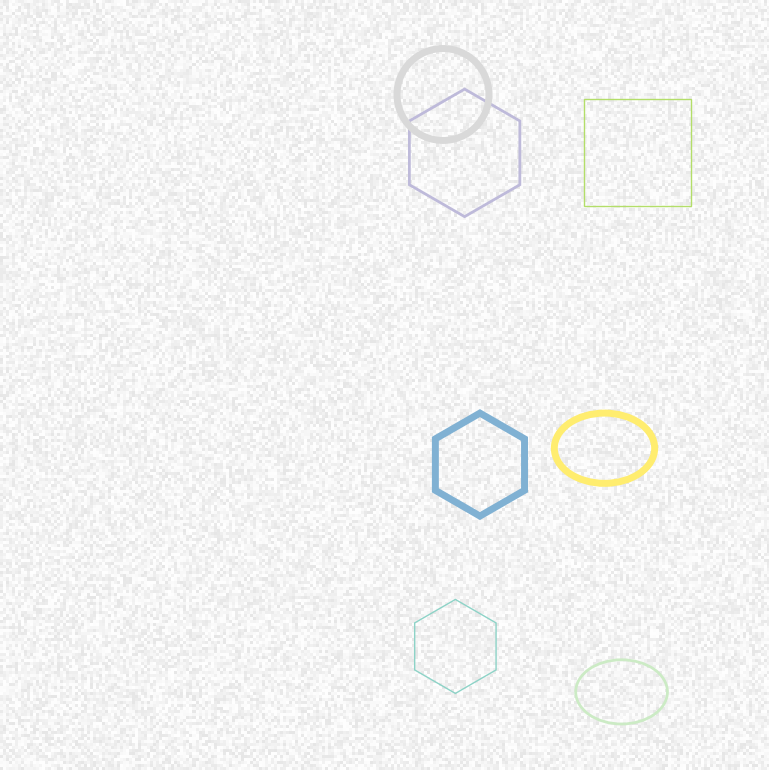[{"shape": "hexagon", "thickness": 0.5, "radius": 0.31, "center": [0.591, 0.16]}, {"shape": "hexagon", "thickness": 1, "radius": 0.41, "center": [0.603, 0.801]}, {"shape": "hexagon", "thickness": 2.5, "radius": 0.33, "center": [0.623, 0.397]}, {"shape": "square", "thickness": 0.5, "radius": 0.35, "center": [0.828, 0.802]}, {"shape": "circle", "thickness": 2.5, "radius": 0.3, "center": [0.575, 0.877]}, {"shape": "oval", "thickness": 1, "radius": 0.3, "center": [0.807, 0.101]}, {"shape": "oval", "thickness": 2.5, "radius": 0.33, "center": [0.785, 0.418]}]